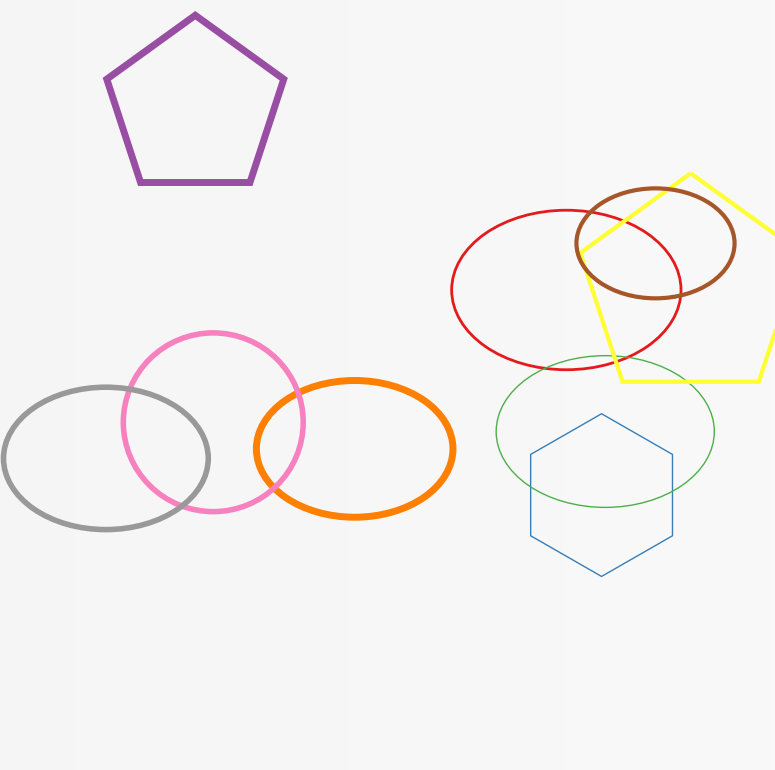[{"shape": "oval", "thickness": 1, "radius": 0.74, "center": [0.731, 0.623]}, {"shape": "hexagon", "thickness": 0.5, "radius": 0.53, "center": [0.776, 0.357]}, {"shape": "oval", "thickness": 0.5, "radius": 0.7, "center": [0.781, 0.44]}, {"shape": "pentagon", "thickness": 2.5, "radius": 0.6, "center": [0.252, 0.86]}, {"shape": "oval", "thickness": 2.5, "radius": 0.63, "center": [0.458, 0.417]}, {"shape": "pentagon", "thickness": 1.5, "radius": 0.75, "center": [0.891, 0.625]}, {"shape": "oval", "thickness": 1.5, "radius": 0.51, "center": [0.846, 0.684]}, {"shape": "circle", "thickness": 2, "radius": 0.58, "center": [0.275, 0.452]}, {"shape": "oval", "thickness": 2, "radius": 0.66, "center": [0.137, 0.405]}]